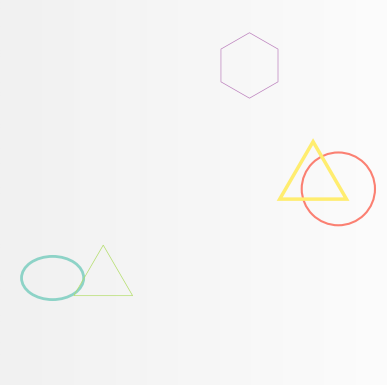[{"shape": "oval", "thickness": 2, "radius": 0.4, "center": [0.136, 0.278]}, {"shape": "circle", "thickness": 1.5, "radius": 0.47, "center": [0.873, 0.509]}, {"shape": "triangle", "thickness": 0.5, "radius": 0.44, "center": [0.266, 0.276]}, {"shape": "hexagon", "thickness": 0.5, "radius": 0.43, "center": [0.644, 0.83]}, {"shape": "triangle", "thickness": 2.5, "radius": 0.5, "center": [0.808, 0.533]}]